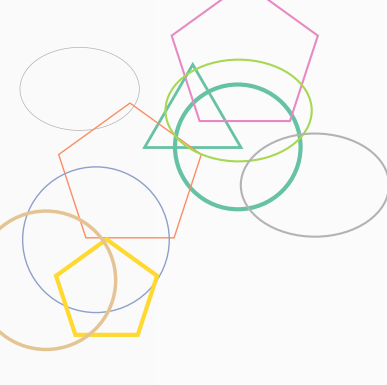[{"shape": "triangle", "thickness": 2, "radius": 0.72, "center": [0.497, 0.689]}, {"shape": "circle", "thickness": 3, "radius": 0.81, "center": [0.614, 0.618]}, {"shape": "pentagon", "thickness": 1, "radius": 0.97, "center": [0.335, 0.539]}, {"shape": "circle", "thickness": 1, "radius": 0.95, "center": [0.248, 0.377]}, {"shape": "pentagon", "thickness": 1.5, "radius": 0.99, "center": [0.632, 0.846]}, {"shape": "oval", "thickness": 1.5, "radius": 0.94, "center": [0.616, 0.713]}, {"shape": "pentagon", "thickness": 3, "radius": 0.69, "center": [0.275, 0.241]}, {"shape": "circle", "thickness": 2.5, "radius": 0.9, "center": [0.119, 0.272]}, {"shape": "oval", "thickness": 1.5, "radius": 0.96, "center": [0.813, 0.519]}, {"shape": "oval", "thickness": 0.5, "radius": 0.77, "center": [0.206, 0.769]}]